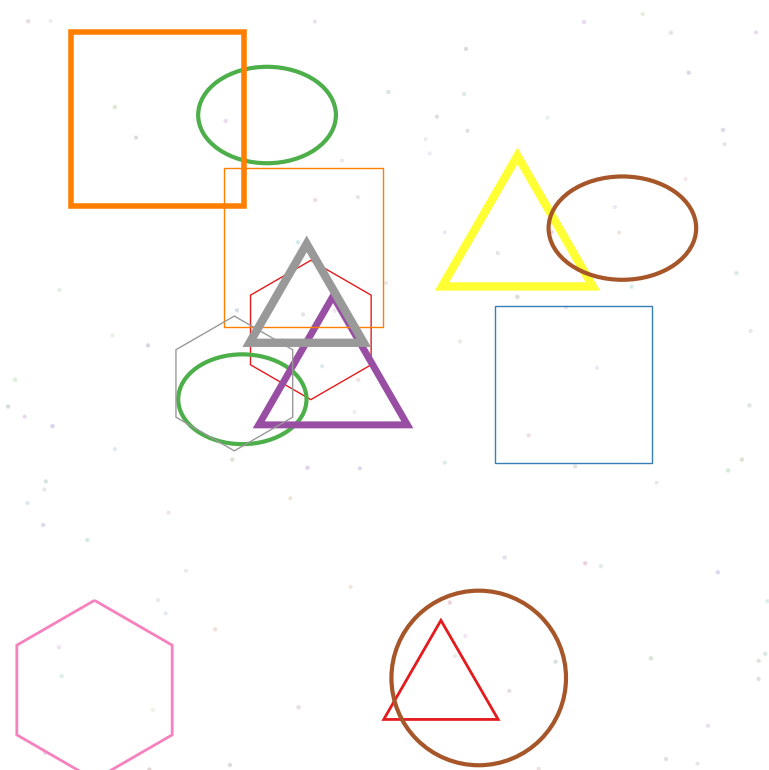[{"shape": "hexagon", "thickness": 0.5, "radius": 0.45, "center": [0.404, 0.571]}, {"shape": "triangle", "thickness": 1, "radius": 0.43, "center": [0.573, 0.109]}, {"shape": "square", "thickness": 0.5, "radius": 0.51, "center": [0.745, 0.501]}, {"shape": "oval", "thickness": 1.5, "radius": 0.45, "center": [0.347, 0.851]}, {"shape": "oval", "thickness": 1.5, "radius": 0.42, "center": [0.315, 0.481]}, {"shape": "triangle", "thickness": 2.5, "radius": 0.56, "center": [0.433, 0.504]}, {"shape": "square", "thickness": 0.5, "radius": 0.52, "center": [0.394, 0.679]}, {"shape": "square", "thickness": 2, "radius": 0.56, "center": [0.205, 0.845]}, {"shape": "triangle", "thickness": 3, "radius": 0.57, "center": [0.672, 0.685]}, {"shape": "circle", "thickness": 1.5, "radius": 0.57, "center": [0.622, 0.12]}, {"shape": "oval", "thickness": 1.5, "radius": 0.48, "center": [0.808, 0.704]}, {"shape": "hexagon", "thickness": 1, "radius": 0.58, "center": [0.123, 0.104]}, {"shape": "triangle", "thickness": 3, "radius": 0.43, "center": [0.398, 0.598]}, {"shape": "hexagon", "thickness": 0.5, "radius": 0.44, "center": [0.304, 0.502]}]